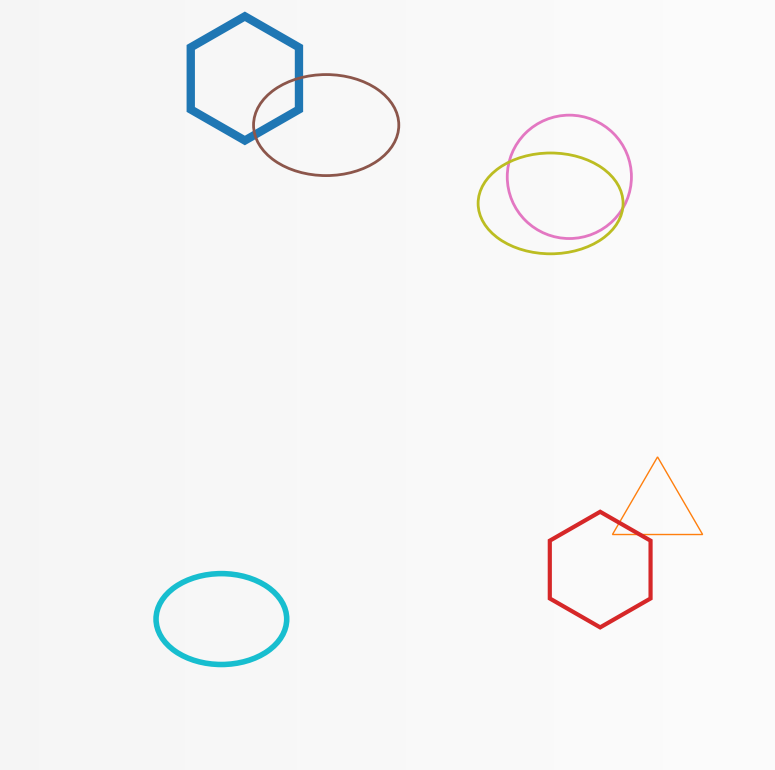[{"shape": "hexagon", "thickness": 3, "radius": 0.4, "center": [0.316, 0.898]}, {"shape": "triangle", "thickness": 0.5, "radius": 0.34, "center": [0.848, 0.339]}, {"shape": "hexagon", "thickness": 1.5, "radius": 0.38, "center": [0.774, 0.26]}, {"shape": "oval", "thickness": 1, "radius": 0.47, "center": [0.421, 0.838]}, {"shape": "circle", "thickness": 1, "radius": 0.4, "center": [0.735, 0.77]}, {"shape": "oval", "thickness": 1, "radius": 0.47, "center": [0.71, 0.736]}, {"shape": "oval", "thickness": 2, "radius": 0.42, "center": [0.286, 0.196]}]